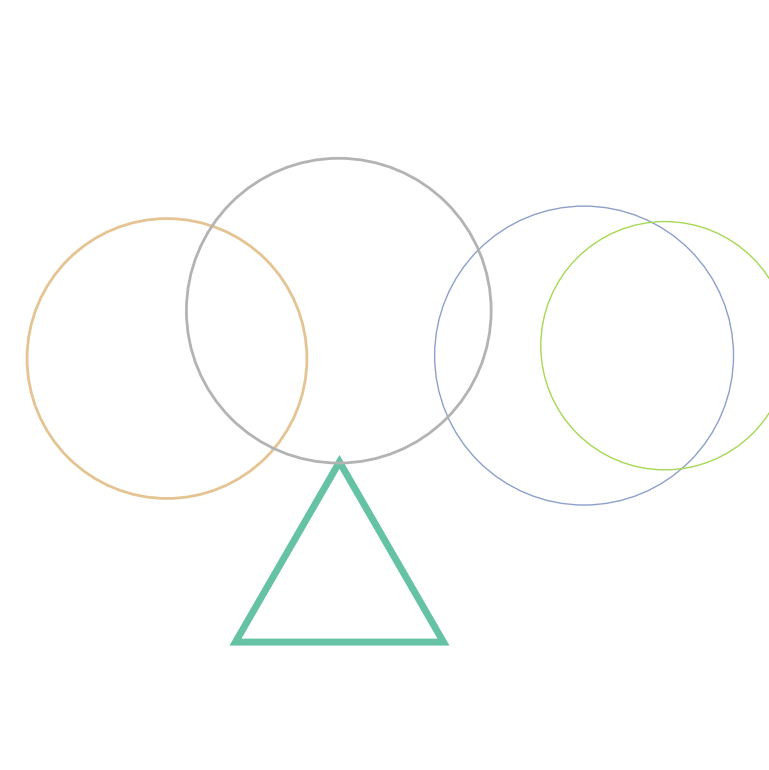[{"shape": "triangle", "thickness": 2.5, "radius": 0.78, "center": [0.441, 0.244]}, {"shape": "circle", "thickness": 0.5, "radius": 0.97, "center": [0.759, 0.538]}, {"shape": "circle", "thickness": 0.5, "radius": 0.81, "center": [0.864, 0.551]}, {"shape": "circle", "thickness": 1, "radius": 0.91, "center": [0.217, 0.534]}, {"shape": "circle", "thickness": 1, "radius": 0.99, "center": [0.44, 0.597]}]